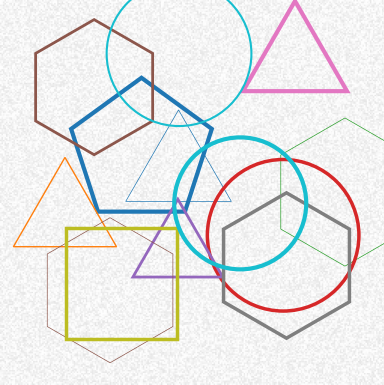[{"shape": "triangle", "thickness": 0.5, "radius": 0.79, "center": [0.464, 0.556]}, {"shape": "pentagon", "thickness": 3, "radius": 0.96, "center": [0.367, 0.606]}, {"shape": "triangle", "thickness": 1, "radius": 0.77, "center": [0.169, 0.437]}, {"shape": "hexagon", "thickness": 0.5, "radius": 0.96, "center": [0.896, 0.501]}, {"shape": "circle", "thickness": 2.5, "radius": 0.98, "center": [0.735, 0.389]}, {"shape": "triangle", "thickness": 2, "radius": 0.67, "center": [0.462, 0.348]}, {"shape": "hexagon", "thickness": 0.5, "radius": 0.94, "center": [0.286, 0.246]}, {"shape": "hexagon", "thickness": 2, "radius": 0.88, "center": [0.245, 0.774]}, {"shape": "triangle", "thickness": 3, "radius": 0.78, "center": [0.766, 0.841]}, {"shape": "hexagon", "thickness": 2.5, "radius": 0.94, "center": [0.744, 0.31]}, {"shape": "square", "thickness": 2.5, "radius": 0.72, "center": [0.316, 0.264]}, {"shape": "circle", "thickness": 1.5, "radius": 0.94, "center": [0.465, 0.861]}, {"shape": "circle", "thickness": 3, "radius": 0.86, "center": [0.624, 0.472]}]